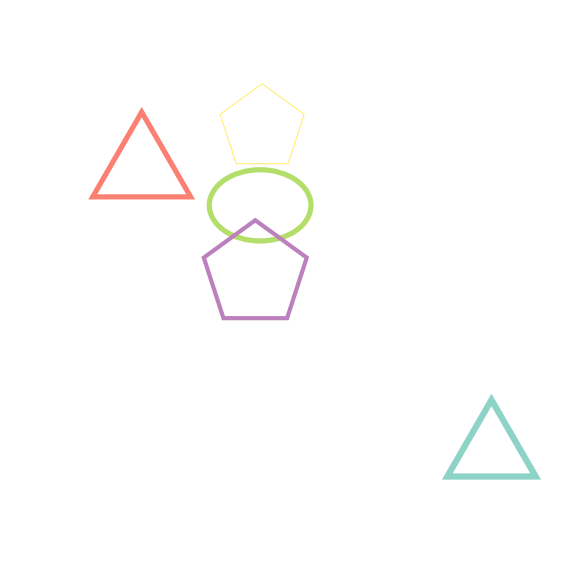[{"shape": "triangle", "thickness": 3, "radius": 0.44, "center": [0.851, 0.218]}, {"shape": "triangle", "thickness": 2.5, "radius": 0.49, "center": [0.245, 0.707]}, {"shape": "oval", "thickness": 2.5, "radius": 0.44, "center": [0.45, 0.644]}, {"shape": "pentagon", "thickness": 2, "radius": 0.47, "center": [0.442, 0.524]}, {"shape": "pentagon", "thickness": 0.5, "radius": 0.38, "center": [0.454, 0.778]}]